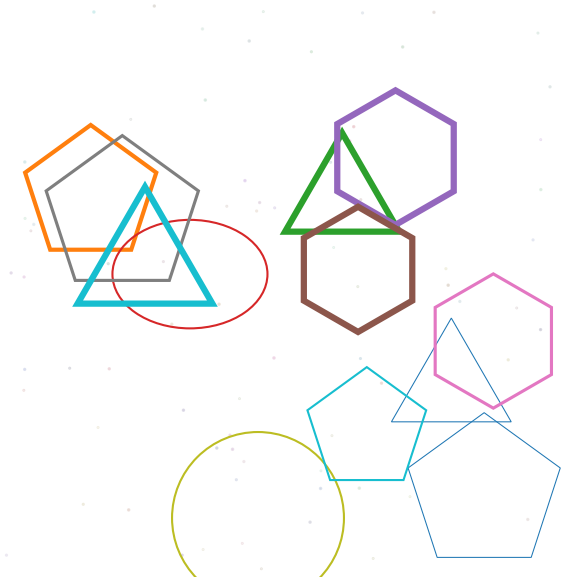[{"shape": "pentagon", "thickness": 0.5, "radius": 0.69, "center": [0.838, 0.146]}, {"shape": "triangle", "thickness": 0.5, "radius": 0.6, "center": [0.782, 0.329]}, {"shape": "pentagon", "thickness": 2, "radius": 0.6, "center": [0.157, 0.663]}, {"shape": "triangle", "thickness": 3, "radius": 0.57, "center": [0.592, 0.655]}, {"shape": "oval", "thickness": 1, "radius": 0.67, "center": [0.329, 0.524]}, {"shape": "hexagon", "thickness": 3, "radius": 0.58, "center": [0.685, 0.726]}, {"shape": "hexagon", "thickness": 3, "radius": 0.54, "center": [0.62, 0.533]}, {"shape": "hexagon", "thickness": 1.5, "radius": 0.58, "center": [0.854, 0.409]}, {"shape": "pentagon", "thickness": 1.5, "radius": 0.69, "center": [0.212, 0.626]}, {"shape": "circle", "thickness": 1, "radius": 0.74, "center": [0.447, 0.102]}, {"shape": "triangle", "thickness": 3, "radius": 0.67, "center": [0.251, 0.541]}, {"shape": "pentagon", "thickness": 1, "radius": 0.54, "center": [0.635, 0.255]}]